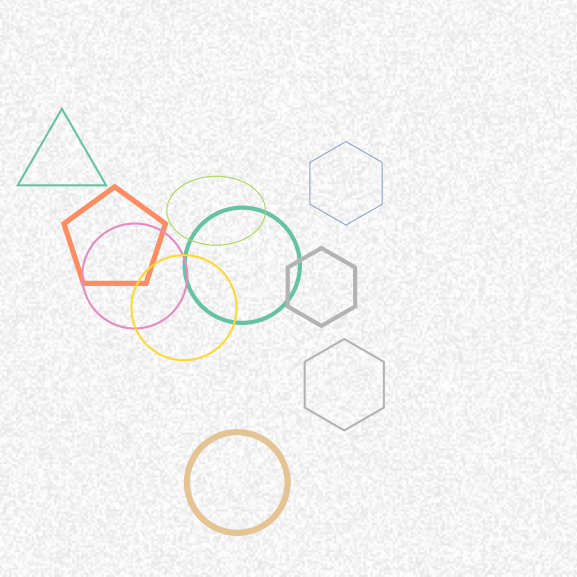[{"shape": "circle", "thickness": 2, "radius": 0.5, "center": [0.42, 0.54]}, {"shape": "triangle", "thickness": 1, "radius": 0.44, "center": [0.107, 0.722]}, {"shape": "pentagon", "thickness": 2.5, "radius": 0.46, "center": [0.199, 0.583]}, {"shape": "hexagon", "thickness": 0.5, "radius": 0.36, "center": [0.599, 0.682]}, {"shape": "circle", "thickness": 1, "radius": 0.45, "center": [0.233, 0.521]}, {"shape": "oval", "thickness": 0.5, "radius": 0.43, "center": [0.374, 0.634]}, {"shape": "circle", "thickness": 1, "radius": 0.46, "center": [0.319, 0.466]}, {"shape": "circle", "thickness": 3, "radius": 0.44, "center": [0.411, 0.164]}, {"shape": "hexagon", "thickness": 2, "radius": 0.34, "center": [0.557, 0.502]}, {"shape": "hexagon", "thickness": 1, "radius": 0.4, "center": [0.596, 0.333]}]